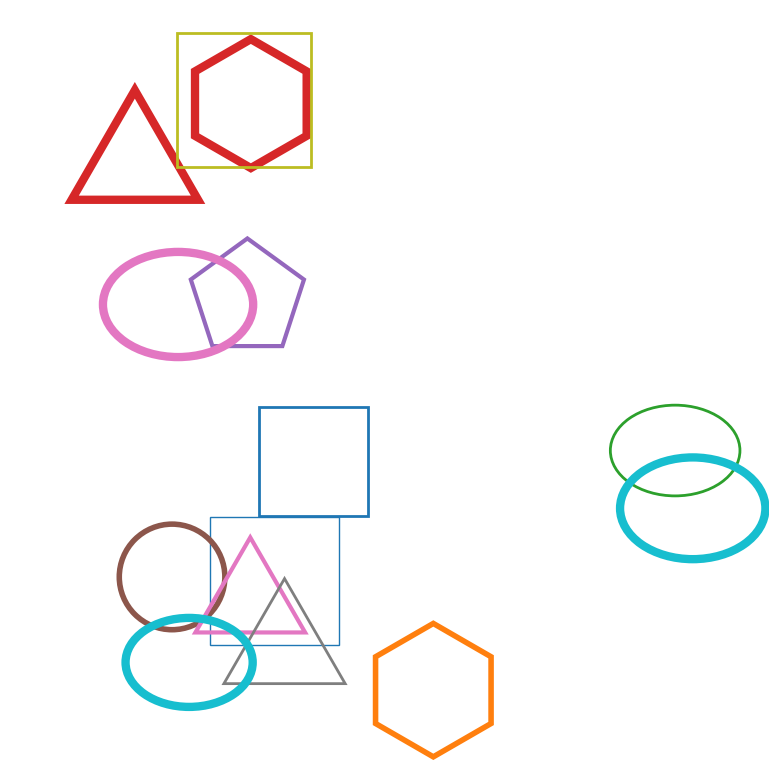[{"shape": "square", "thickness": 1, "radius": 0.35, "center": [0.407, 0.401]}, {"shape": "square", "thickness": 0.5, "radius": 0.42, "center": [0.356, 0.246]}, {"shape": "hexagon", "thickness": 2, "radius": 0.43, "center": [0.563, 0.104]}, {"shape": "oval", "thickness": 1, "radius": 0.42, "center": [0.877, 0.415]}, {"shape": "triangle", "thickness": 3, "radius": 0.47, "center": [0.175, 0.788]}, {"shape": "hexagon", "thickness": 3, "radius": 0.42, "center": [0.326, 0.865]}, {"shape": "pentagon", "thickness": 1.5, "radius": 0.39, "center": [0.321, 0.613]}, {"shape": "circle", "thickness": 2, "radius": 0.34, "center": [0.223, 0.251]}, {"shape": "oval", "thickness": 3, "radius": 0.49, "center": [0.231, 0.605]}, {"shape": "triangle", "thickness": 1.5, "radius": 0.41, "center": [0.325, 0.22]}, {"shape": "triangle", "thickness": 1, "radius": 0.45, "center": [0.37, 0.158]}, {"shape": "square", "thickness": 1, "radius": 0.43, "center": [0.317, 0.87]}, {"shape": "oval", "thickness": 3, "radius": 0.47, "center": [0.9, 0.34]}, {"shape": "oval", "thickness": 3, "radius": 0.41, "center": [0.246, 0.14]}]